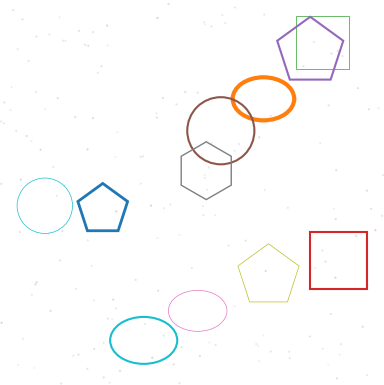[{"shape": "pentagon", "thickness": 2, "radius": 0.34, "center": [0.267, 0.456]}, {"shape": "oval", "thickness": 3, "radius": 0.4, "center": [0.684, 0.743]}, {"shape": "square", "thickness": 0.5, "radius": 0.34, "center": [0.838, 0.889]}, {"shape": "square", "thickness": 1.5, "radius": 0.37, "center": [0.879, 0.323]}, {"shape": "pentagon", "thickness": 1.5, "radius": 0.45, "center": [0.806, 0.866]}, {"shape": "circle", "thickness": 1.5, "radius": 0.44, "center": [0.574, 0.66]}, {"shape": "oval", "thickness": 0.5, "radius": 0.38, "center": [0.513, 0.193]}, {"shape": "hexagon", "thickness": 1, "radius": 0.38, "center": [0.536, 0.557]}, {"shape": "pentagon", "thickness": 0.5, "radius": 0.42, "center": [0.697, 0.283]}, {"shape": "circle", "thickness": 0.5, "radius": 0.36, "center": [0.116, 0.466]}, {"shape": "oval", "thickness": 1.5, "radius": 0.44, "center": [0.373, 0.116]}]